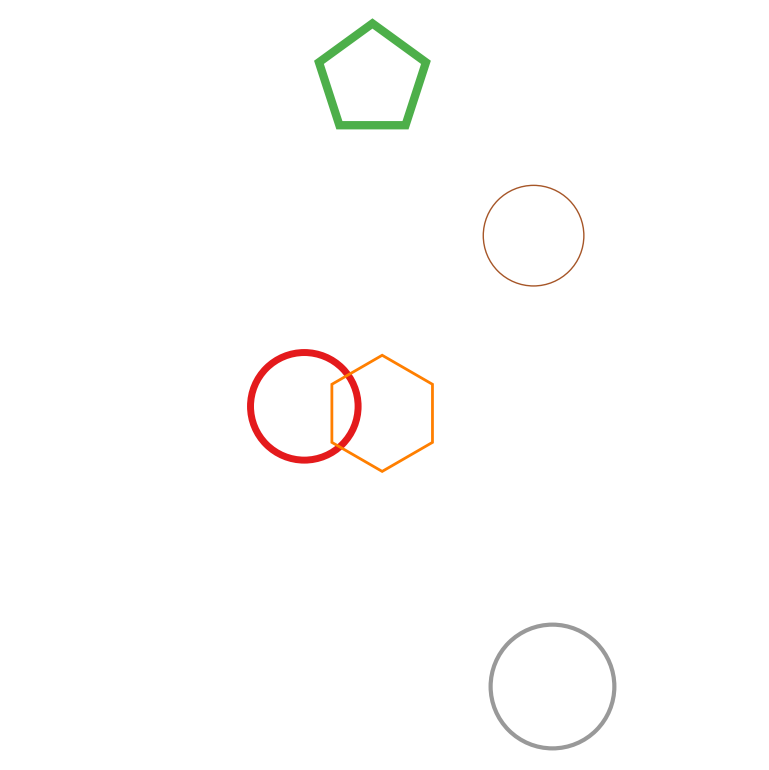[{"shape": "circle", "thickness": 2.5, "radius": 0.35, "center": [0.395, 0.472]}, {"shape": "pentagon", "thickness": 3, "radius": 0.37, "center": [0.484, 0.896]}, {"shape": "hexagon", "thickness": 1, "radius": 0.38, "center": [0.496, 0.463]}, {"shape": "circle", "thickness": 0.5, "radius": 0.33, "center": [0.693, 0.694]}, {"shape": "circle", "thickness": 1.5, "radius": 0.4, "center": [0.718, 0.108]}]